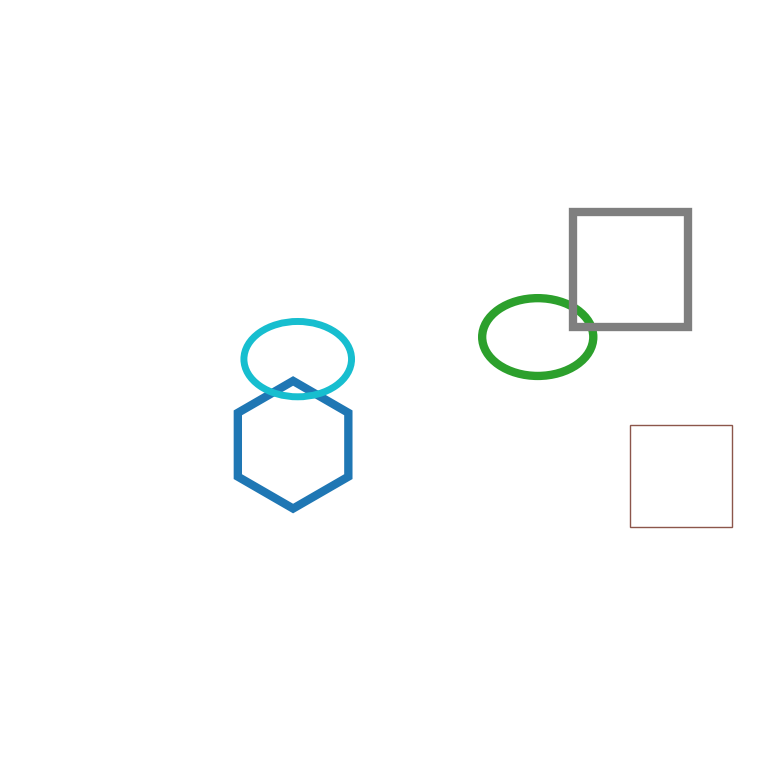[{"shape": "hexagon", "thickness": 3, "radius": 0.41, "center": [0.381, 0.422]}, {"shape": "oval", "thickness": 3, "radius": 0.36, "center": [0.698, 0.562]}, {"shape": "square", "thickness": 0.5, "radius": 0.33, "center": [0.885, 0.382]}, {"shape": "square", "thickness": 3, "radius": 0.37, "center": [0.819, 0.65]}, {"shape": "oval", "thickness": 2.5, "radius": 0.35, "center": [0.387, 0.534]}]